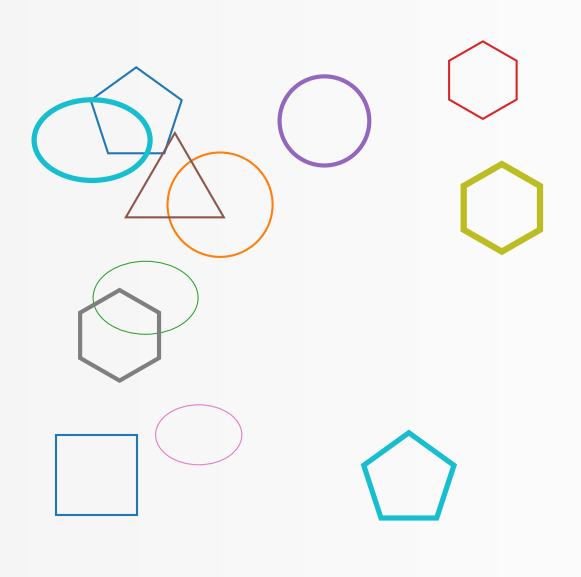[{"shape": "square", "thickness": 1, "radius": 0.35, "center": [0.166, 0.176]}, {"shape": "pentagon", "thickness": 1, "radius": 0.41, "center": [0.234, 0.8]}, {"shape": "circle", "thickness": 1, "radius": 0.45, "center": [0.379, 0.645]}, {"shape": "oval", "thickness": 0.5, "radius": 0.45, "center": [0.25, 0.484]}, {"shape": "hexagon", "thickness": 1, "radius": 0.34, "center": [0.831, 0.86]}, {"shape": "circle", "thickness": 2, "radius": 0.39, "center": [0.558, 0.79]}, {"shape": "triangle", "thickness": 1, "radius": 0.49, "center": [0.301, 0.671]}, {"shape": "oval", "thickness": 0.5, "radius": 0.37, "center": [0.342, 0.246]}, {"shape": "hexagon", "thickness": 2, "radius": 0.39, "center": [0.206, 0.418]}, {"shape": "hexagon", "thickness": 3, "radius": 0.38, "center": [0.863, 0.639]}, {"shape": "pentagon", "thickness": 2.5, "radius": 0.41, "center": [0.703, 0.168]}, {"shape": "oval", "thickness": 2.5, "radius": 0.5, "center": [0.158, 0.757]}]